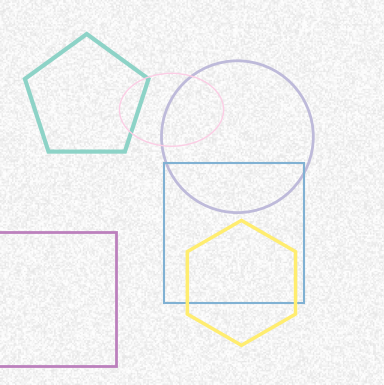[{"shape": "pentagon", "thickness": 3, "radius": 0.84, "center": [0.225, 0.743]}, {"shape": "circle", "thickness": 2, "radius": 0.99, "center": [0.617, 0.645]}, {"shape": "square", "thickness": 1.5, "radius": 0.91, "center": [0.608, 0.394]}, {"shape": "oval", "thickness": 1, "radius": 0.68, "center": [0.446, 0.715]}, {"shape": "square", "thickness": 2, "radius": 0.87, "center": [0.129, 0.223]}, {"shape": "hexagon", "thickness": 2.5, "radius": 0.81, "center": [0.627, 0.265]}]